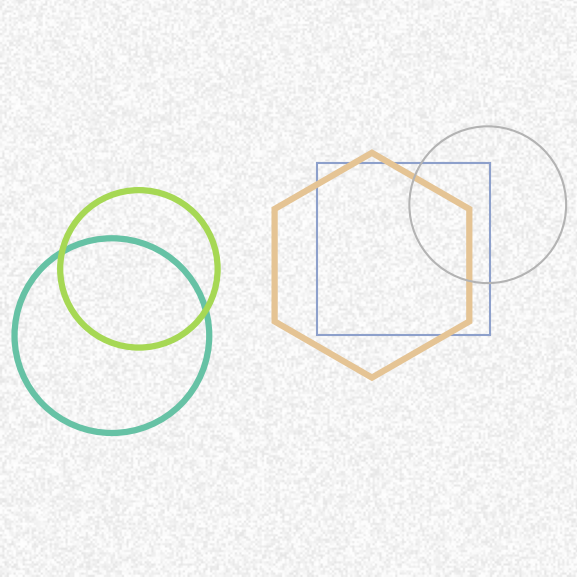[{"shape": "circle", "thickness": 3, "radius": 0.84, "center": [0.194, 0.418]}, {"shape": "square", "thickness": 1, "radius": 0.75, "center": [0.699, 0.568]}, {"shape": "circle", "thickness": 3, "radius": 0.68, "center": [0.241, 0.534]}, {"shape": "hexagon", "thickness": 3, "radius": 0.97, "center": [0.644, 0.54]}, {"shape": "circle", "thickness": 1, "radius": 0.68, "center": [0.845, 0.645]}]